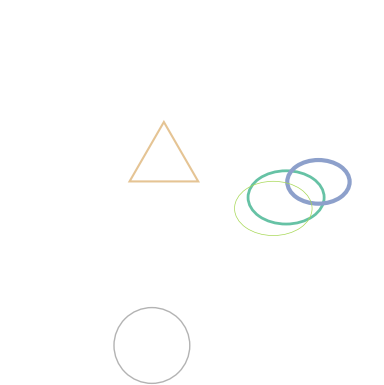[{"shape": "oval", "thickness": 2, "radius": 0.49, "center": [0.743, 0.487]}, {"shape": "oval", "thickness": 3, "radius": 0.4, "center": [0.827, 0.528]}, {"shape": "oval", "thickness": 0.5, "radius": 0.5, "center": [0.71, 0.459]}, {"shape": "triangle", "thickness": 1.5, "radius": 0.51, "center": [0.426, 0.58]}, {"shape": "circle", "thickness": 1, "radius": 0.49, "center": [0.395, 0.103]}]